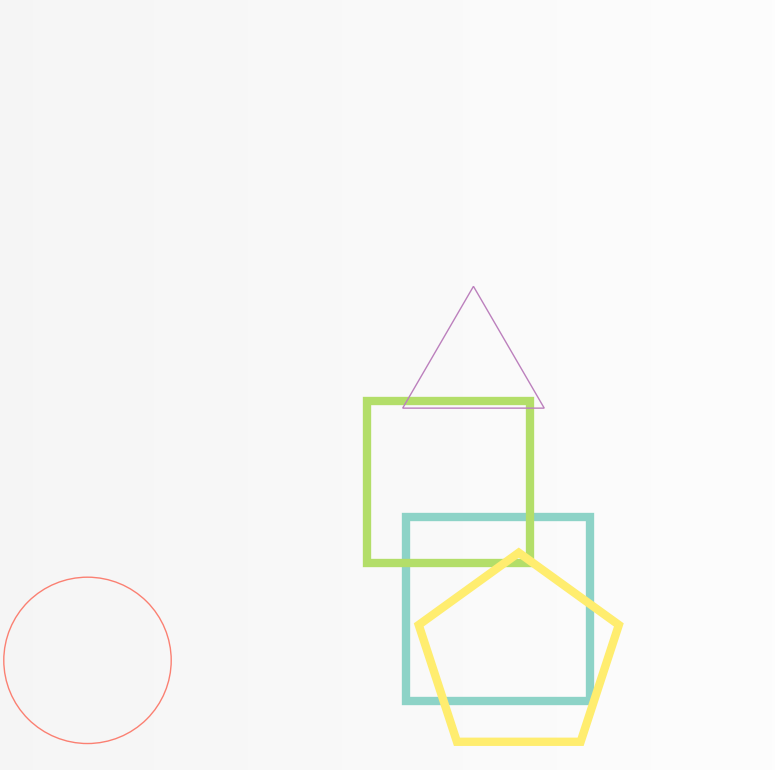[{"shape": "square", "thickness": 3, "radius": 0.59, "center": [0.642, 0.209]}, {"shape": "circle", "thickness": 0.5, "radius": 0.54, "center": [0.113, 0.142]}, {"shape": "square", "thickness": 3, "radius": 0.53, "center": [0.579, 0.373]}, {"shape": "triangle", "thickness": 0.5, "radius": 0.53, "center": [0.611, 0.523]}, {"shape": "pentagon", "thickness": 3, "radius": 0.68, "center": [0.669, 0.146]}]